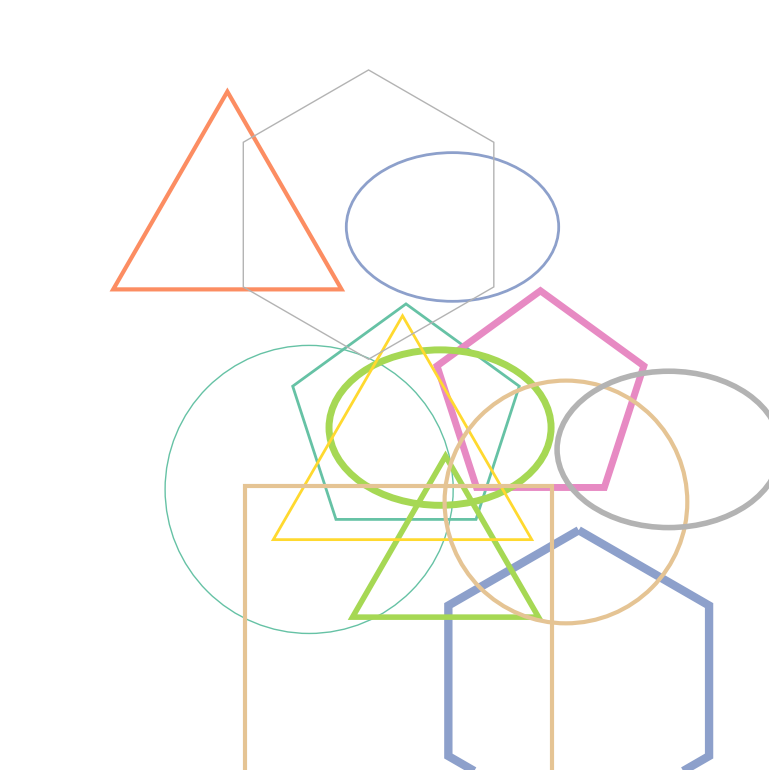[{"shape": "pentagon", "thickness": 1, "radius": 0.77, "center": [0.527, 0.451]}, {"shape": "circle", "thickness": 0.5, "radius": 0.94, "center": [0.401, 0.364]}, {"shape": "triangle", "thickness": 1.5, "radius": 0.86, "center": [0.295, 0.71]}, {"shape": "hexagon", "thickness": 3, "radius": 0.98, "center": [0.752, 0.116]}, {"shape": "oval", "thickness": 1, "radius": 0.69, "center": [0.588, 0.705]}, {"shape": "pentagon", "thickness": 2.5, "radius": 0.71, "center": [0.702, 0.481]}, {"shape": "oval", "thickness": 2.5, "radius": 0.72, "center": [0.571, 0.445]}, {"shape": "triangle", "thickness": 2, "radius": 0.7, "center": [0.579, 0.268]}, {"shape": "triangle", "thickness": 1, "radius": 0.97, "center": [0.523, 0.396]}, {"shape": "circle", "thickness": 1.5, "radius": 0.79, "center": [0.735, 0.348]}, {"shape": "square", "thickness": 1.5, "radius": 1.0, "center": [0.517, 0.169]}, {"shape": "hexagon", "thickness": 0.5, "radius": 0.94, "center": [0.479, 0.721]}, {"shape": "oval", "thickness": 2, "radius": 0.73, "center": [0.869, 0.416]}]